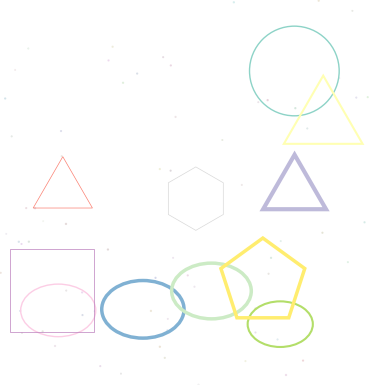[{"shape": "circle", "thickness": 1, "radius": 0.58, "center": [0.765, 0.816]}, {"shape": "triangle", "thickness": 1.5, "radius": 0.59, "center": [0.84, 0.685]}, {"shape": "triangle", "thickness": 3, "radius": 0.47, "center": [0.765, 0.504]}, {"shape": "triangle", "thickness": 0.5, "radius": 0.44, "center": [0.163, 0.504]}, {"shape": "oval", "thickness": 2.5, "radius": 0.53, "center": [0.371, 0.197]}, {"shape": "oval", "thickness": 1.5, "radius": 0.42, "center": [0.728, 0.158]}, {"shape": "oval", "thickness": 1, "radius": 0.49, "center": [0.151, 0.194]}, {"shape": "hexagon", "thickness": 0.5, "radius": 0.41, "center": [0.509, 0.484]}, {"shape": "square", "thickness": 0.5, "radius": 0.54, "center": [0.135, 0.245]}, {"shape": "oval", "thickness": 2.5, "radius": 0.52, "center": [0.549, 0.244]}, {"shape": "pentagon", "thickness": 2.5, "radius": 0.57, "center": [0.683, 0.267]}]